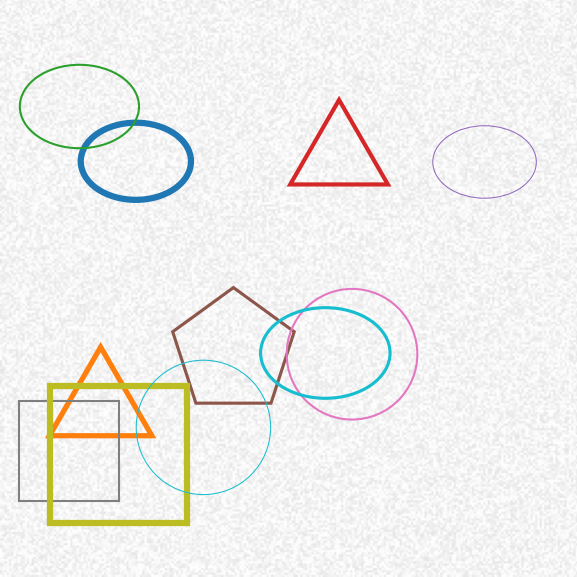[{"shape": "oval", "thickness": 3, "radius": 0.48, "center": [0.235, 0.72]}, {"shape": "triangle", "thickness": 2.5, "radius": 0.51, "center": [0.174, 0.296]}, {"shape": "oval", "thickness": 1, "radius": 0.52, "center": [0.138, 0.815]}, {"shape": "triangle", "thickness": 2, "radius": 0.49, "center": [0.587, 0.729]}, {"shape": "oval", "thickness": 0.5, "radius": 0.45, "center": [0.839, 0.719]}, {"shape": "pentagon", "thickness": 1.5, "radius": 0.55, "center": [0.404, 0.391]}, {"shape": "circle", "thickness": 1, "radius": 0.57, "center": [0.61, 0.386]}, {"shape": "square", "thickness": 1, "radius": 0.43, "center": [0.12, 0.218]}, {"shape": "square", "thickness": 3, "radius": 0.59, "center": [0.206, 0.212]}, {"shape": "circle", "thickness": 0.5, "radius": 0.58, "center": [0.352, 0.259]}, {"shape": "oval", "thickness": 1.5, "radius": 0.56, "center": [0.563, 0.388]}]